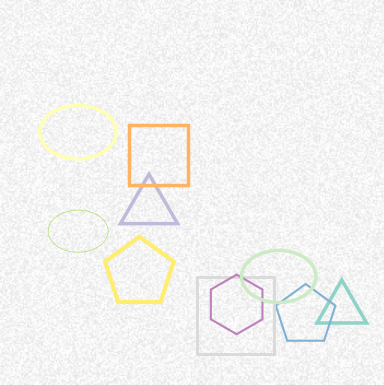[{"shape": "triangle", "thickness": 2.5, "radius": 0.37, "center": [0.888, 0.198]}, {"shape": "oval", "thickness": 2.5, "radius": 0.5, "center": [0.202, 0.657]}, {"shape": "triangle", "thickness": 2.5, "radius": 0.43, "center": [0.387, 0.462]}, {"shape": "pentagon", "thickness": 1.5, "radius": 0.41, "center": [0.794, 0.181]}, {"shape": "square", "thickness": 2.5, "radius": 0.39, "center": [0.412, 0.598]}, {"shape": "oval", "thickness": 0.5, "radius": 0.39, "center": [0.203, 0.4]}, {"shape": "square", "thickness": 2, "radius": 0.5, "center": [0.611, 0.182]}, {"shape": "hexagon", "thickness": 1.5, "radius": 0.39, "center": [0.615, 0.209]}, {"shape": "oval", "thickness": 2.5, "radius": 0.48, "center": [0.724, 0.282]}, {"shape": "pentagon", "thickness": 3, "radius": 0.47, "center": [0.362, 0.291]}]